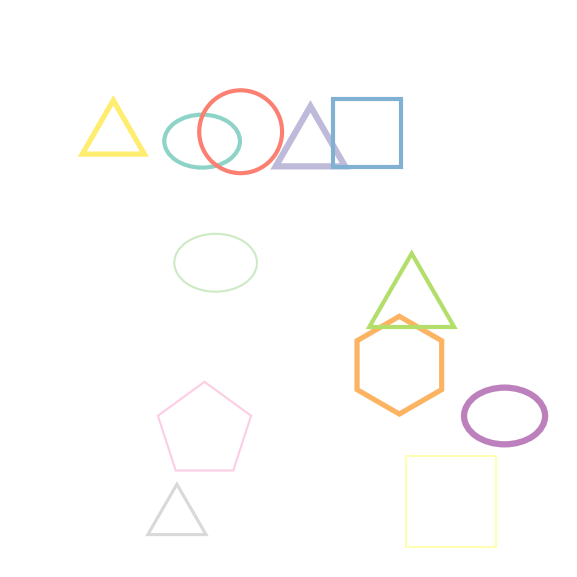[{"shape": "oval", "thickness": 2, "radius": 0.33, "center": [0.35, 0.755]}, {"shape": "square", "thickness": 1, "radius": 0.39, "center": [0.781, 0.13]}, {"shape": "triangle", "thickness": 3, "radius": 0.35, "center": [0.538, 0.746]}, {"shape": "circle", "thickness": 2, "radius": 0.36, "center": [0.417, 0.771]}, {"shape": "square", "thickness": 2, "radius": 0.29, "center": [0.635, 0.769]}, {"shape": "hexagon", "thickness": 2.5, "radius": 0.42, "center": [0.692, 0.367]}, {"shape": "triangle", "thickness": 2, "radius": 0.42, "center": [0.713, 0.475]}, {"shape": "pentagon", "thickness": 1, "radius": 0.42, "center": [0.354, 0.253]}, {"shape": "triangle", "thickness": 1.5, "radius": 0.29, "center": [0.306, 0.103]}, {"shape": "oval", "thickness": 3, "radius": 0.35, "center": [0.874, 0.279]}, {"shape": "oval", "thickness": 1, "radius": 0.36, "center": [0.373, 0.544]}, {"shape": "triangle", "thickness": 2.5, "radius": 0.31, "center": [0.196, 0.763]}]